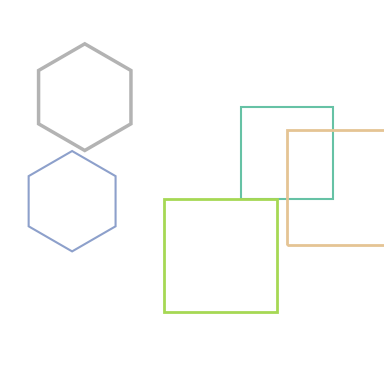[{"shape": "square", "thickness": 1.5, "radius": 0.6, "center": [0.746, 0.604]}, {"shape": "hexagon", "thickness": 1.5, "radius": 0.65, "center": [0.187, 0.477]}, {"shape": "square", "thickness": 2, "radius": 0.73, "center": [0.572, 0.337]}, {"shape": "square", "thickness": 2, "radius": 0.75, "center": [0.895, 0.512]}, {"shape": "hexagon", "thickness": 2.5, "radius": 0.69, "center": [0.22, 0.748]}]